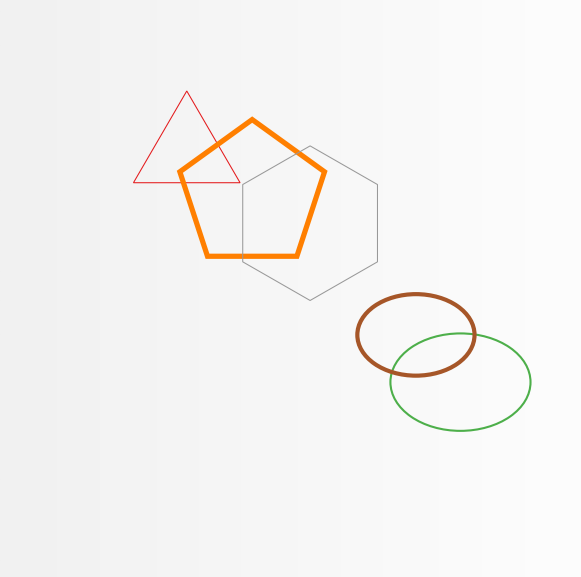[{"shape": "triangle", "thickness": 0.5, "radius": 0.53, "center": [0.321, 0.736]}, {"shape": "oval", "thickness": 1, "radius": 0.6, "center": [0.792, 0.337]}, {"shape": "pentagon", "thickness": 2.5, "radius": 0.65, "center": [0.434, 0.661]}, {"shape": "oval", "thickness": 2, "radius": 0.5, "center": [0.716, 0.419]}, {"shape": "hexagon", "thickness": 0.5, "radius": 0.67, "center": [0.534, 0.613]}]